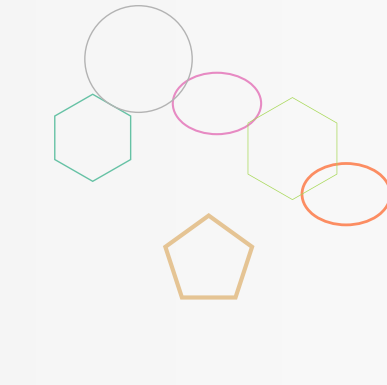[{"shape": "hexagon", "thickness": 1, "radius": 0.57, "center": [0.239, 0.642]}, {"shape": "oval", "thickness": 2, "radius": 0.57, "center": [0.893, 0.496]}, {"shape": "oval", "thickness": 1.5, "radius": 0.57, "center": [0.56, 0.731]}, {"shape": "hexagon", "thickness": 0.5, "radius": 0.66, "center": [0.755, 0.614]}, {"shape": "pentagon", "thickness": 3, "radius": 0.59, "center": [0.539, 0.322]}, {"shape": "circle", "thickness": 1, "radius": 0.69, "center": [0.357, 0.847]}]